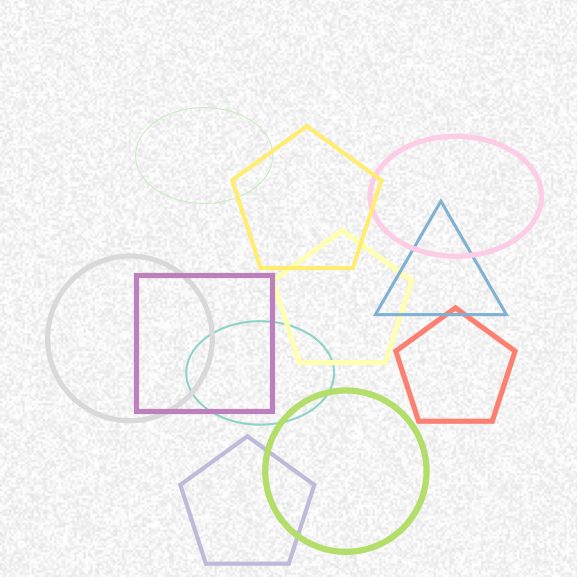[{"shape": "oval", "thickness": 1, "radius": 0.64, "center": [0.451, 0.353]}, {"shape": "pentagon", "thickness": 2.5, "radius": 0.63, "center": [0.593, 0.474]}, {"shape": "pentagon", "thickness": 2, "radius": 0.61, "center": [0.428, 0.122]}, {"shape": "pentagon", "thickness": 2.5, "radius": 0.54, "center": [0.789, 0.358]}, {"shape": "triangle", "thickness": 1.5, "radius": 0.65, "center": [0.763, 0.52]}, {"shape": "circle", "thickness": 3, "radius": 0.7, "center": [0.599, 0.183]}, {"shape": "oval", "thickness": 2.5, "radius": 0.74, "center": [0.789, 0.659]}, {"shape": "circle", "thickness": 2.5, "radius": 0.71, "center": [0.225, 0.413]}, {"shape": "square", "thickness": 2.5, "radius": 0.59, "center": [0.353, 0.405]}, {"shape": "oval", "thickness": 0.5, "radius": 0.59, "center": [0.354, 0.73]}, {"shape": "pentagon", "thickness": 2, "radius": 0.68, "center": [0.531, 0.645]}]